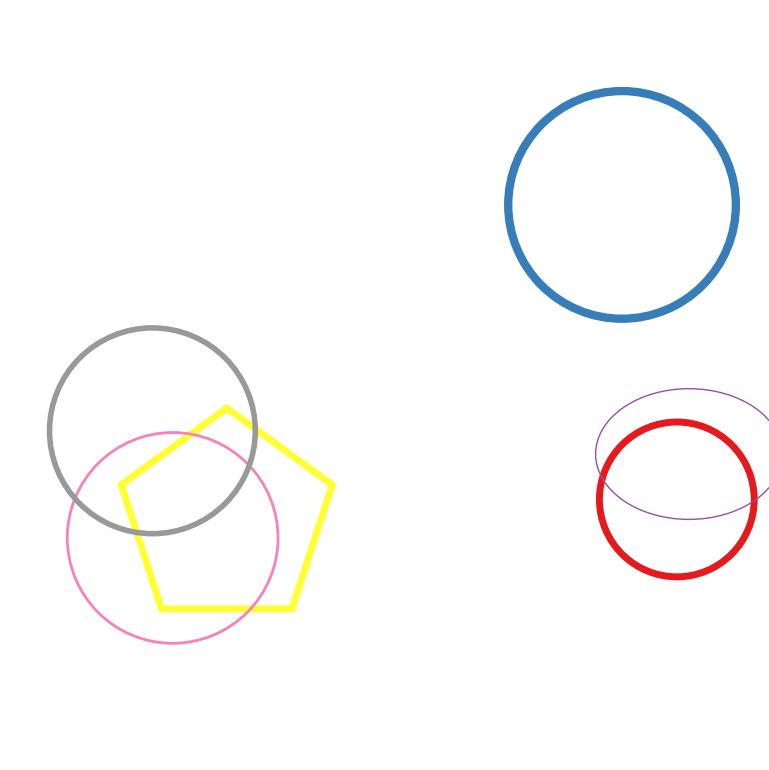[{"shape": "circle", "thickness": 2.5, "radius": 0.5, "center": [0.879, 0.351]}, {"shape": "circle", "thickness": 3, "radius": 0.74, "center": [0.808, 0.734]}, {"shape": "oval", "thickness": 0.5, "radius": 0.61, "center": [0.895, 0.41]}, {"shape": "pentagon", "thickness": 2.5, "radius": 0.72, "center": [0.294, 0.326]}, {"shape": "circle", "thickness": 1, "radius": 0.68, "center": [0.224, 0.301]}, {"shape": "circle", "thickness": 2, "radius": 0.67, "center": [0.198, 0.441]}]